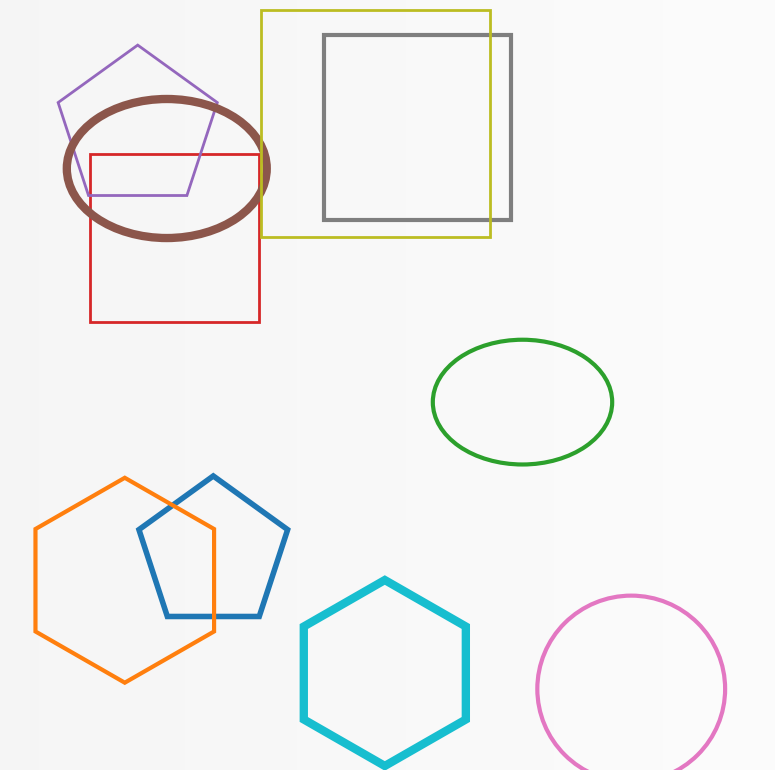[{"shape": "pentagon", "thickness": 2, "radius": 0.5, "center": [0.275, 0.281]}, {"shape": "hexagon", "thickness": 1.5, "radius": 0.67, "center": [0.161, 0.246]}, {"shape": "oval", "thickness": 1.5, "radius": 0.58, "center": [0.674, 0.478]}, {"shape": "square", "thickness": 1, "radius": 0.55, "center": [0.225, 0.691]}, {"shape": "pentagon", "thickness": 1, "radius": 0.54, "center": [0.178, 0.833]}, {"shape": "oval", "thickness": 3, "radius": 0.64, "center": [0.215, 0.781]}, {"shape": "circle", "thickness": 1.5, "radius": 0.61, "center": [0.814, 0.105]}, {"shape": "square", "thickness": 1.5, "radius": 0.6, "center": [0.538, 0.835]}, {"shape": "square", "thickness": 1, "radius": 0.74, "center": [0.485, 0.84]}, {"shape": "hexagon", "thickness": 3, "radius": 0.6, "center": [0.497, 0.126]}]